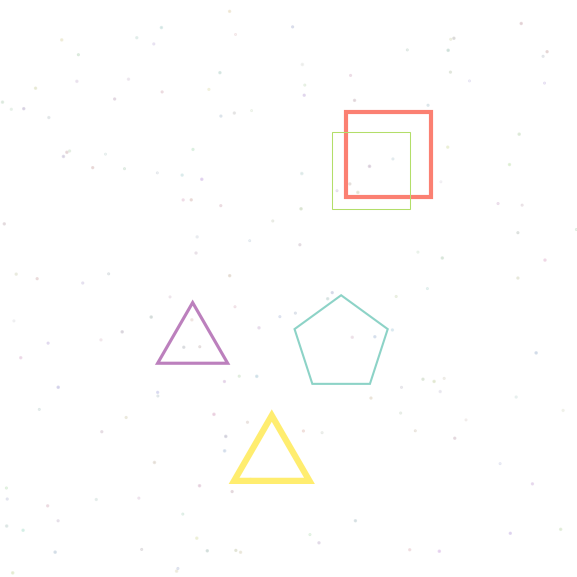[{"shape": "pentagon", "thickness": 1, "radius": 0.42, "center": [0.591, 0.403]}, {"shape": "square", "thickness": 2, "radius": 0.37, "center": [0.673, 0.731]}, {"shape": "square", "thickness": 0.5, "radius": 0.34, "center": [0.642, 0.704]}, {"shape": "triangle", "thickness": 1.5, "radius": 0.35, "center": [0.334, 0.405]}, {"shape": "triangle", "thickness": 3, "radius": 0.38, "center": [0.471, 0.204]}]